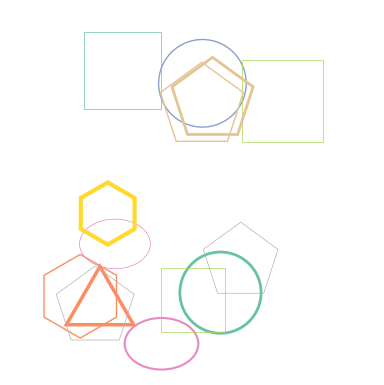[{"shape": "square", "thickness": 0.5, "radius": 0.5, "center": [0.318, 0.817]}, {"shape": "circle", "thickness": 2, "radius": 0.53, "center": [0.573, 0.24]}, {"shape": "hexagon", "thickness": 1, "radius": 0.54, "center": [0.208, 0.231]}, {"shape": "triangle", "thickness": 2.5, "radius": 0.5, "center": [0.26, 0.207]}, {"shape": "circle", "thickness": 1, "radius": 0.57, "center": [0.526, 0.784]}, {"shape": "oval", "thickness": 0.5, "radius": 0.46, "center": [0.299, 0.366]}, {"shape": "oval", "thickness": 1.5, "radius": 0.48, "center": [0.419, 0.107]}, {"shape": "square", "thickness": 0.5, "radius": 0.53, "center": [0.734, 0.737]}, {"shape": "square", "thickness": 0.5, "radius": 0.41, "center": [0.501, 0.22]}, {"shape": "hexagon", "thickness": 3, "radius": 0.4, "center": [0.28, 0.445]}, {"shape": "pentagon", "thickness": 1, "radius": 0.57, "center": [0.524, 0.725]}, {"shape": "pentagon", "thickness": 2, "radius": 0.55, "center": [0.552, 0.74]}, {"shape": "pentagon", "thickness": 0.5, "radius": 0.51, "center": [0.625, 0.321]}, {"shape": "pentagon", "thickness": 0.5, "radius": 0.53, "center": [0.247, 0.203]}]